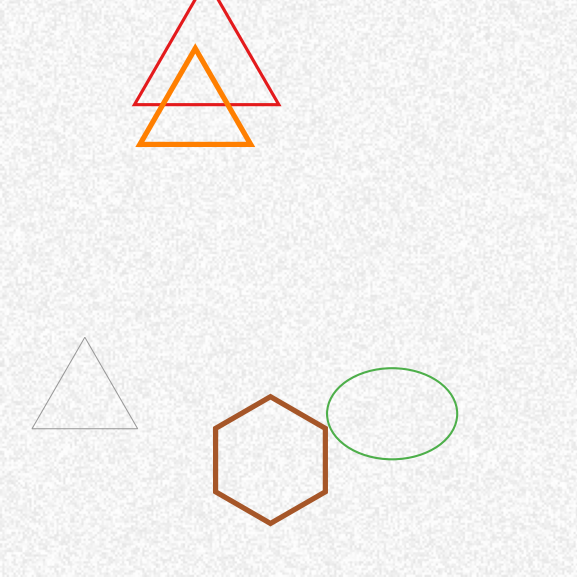[{"shape": "triangle", "thickness": 1.5, "radius": 0.72, "center": [0.358, 0.89]}, {"shape": "oval", "thickness": 1, "radius": 0.56, "center": [0.679, 0.283]}, {"shape": "triangle", "thickness": 2.5, "radius": 0.55, "center": [0.338, 0.804]}, {"shape": "hexagon", "thickness": 2.5, "radius": 0.55, "center": [0.468, 0.202]}, {"shape": "triangle", "thickness": 0.5, "radius": 0.53, "center": [0.147, 0.31]}]